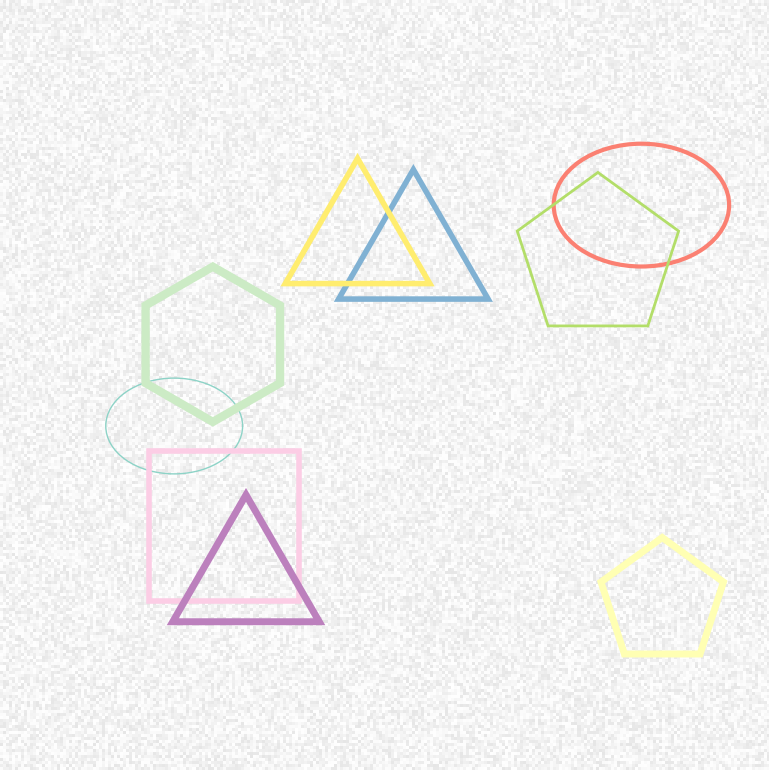[{"shape": "oval", "thickness": 0.5, "radius": 0.44, "center": [0.226, 0.447]}, {"shape": "pentagon", "thickness": 2.5, "radius": 0.42, "center": [0.86, 0.218]}, {"shape": "oval", "thickness": 1.5, "radius": 0.57, "center": [0.833, 0.734]}, {"shape": "triangle", "thickness": 2, "radius": 0.56, "center": [0.537, 0.668]}, {"shape": "pentagon", "thickness": 1, "radius": 0.55, "center": [0.777, 0.666]}, {"shape": "square", "thickness": 2, "radius": 0.49, "center": [0.291, 0.317]}, {"shape": "triangle", "thickness": 2.5, "radius": 0.55, "center": [0.319, 0.247]}, {"shape": "hexagon", "thickness": 3, "radius": 0.5, "center": [0.276, 0.553]}, {"shape": "triangle", "thickness": 2, "radius": 0.54, "center": [0.464, 0.686]}]